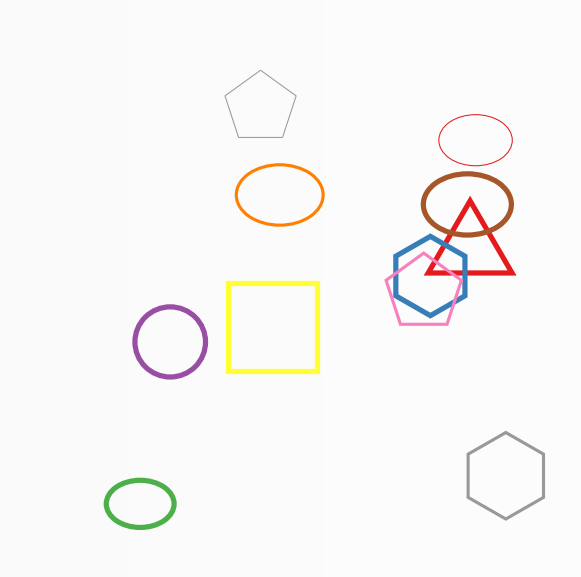[{"shape": "oval", "thickness": 0.5, "radius": 0.32, "center": [0.818, 0.756]}, {"shape": "triangle", "thickness": 2.5, "radius": 0.42, "center": [0.809, 0.568]}, {"shape": "hexagon", "thickness": 2.5, "radius": 0.34, "center": [0.74, 0.521]}, {"shape": "oval", "thickness": 2.5, "radius": 0.29, "center": [0.241, 0.127]}, {"shape": "circle", "thickness": 2.5, "radius": 0.3, "center": [0.293, 0.407]}, {"shape": "oval", "thickness": 1.5, "radius": 0.37, "center": [0.481, 0.662]}, {"shape": "square", "thickness": 2.5, "radius": 0.38, "center": [0.469, 0.432]}, {"shape": "oval", "thickness": 2.5, "radius": 0.38, "center": [0.804, 0.645]}, {"shape": "pentagon", "thickness": 1.5, "radius": 0.34, "center": [0.729, 0.493]}, {"shape": "hexagon", "thickness": 1.5, "radius": 0.37, "center": [0.87, 0.175]}, {"shape": "pentagon", "thickness": 0.5, "radius": 0.32, "center": [0.448, 0.813]}]